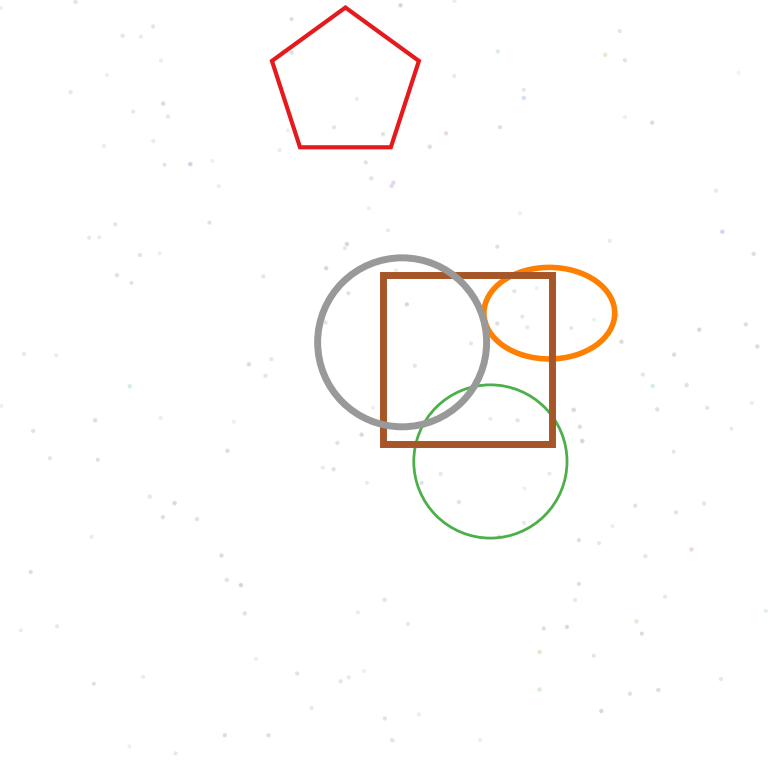[{"shape": "pentagon", "thickness": 1.5, "radius": 0.5, "center": [0.449, 0.89]}, {"shape": "circle", "thickness": 1, "radius": 0.5, "center": [0.637, 0.401]}, {"shape": "oval", "thickness": 2, "radius": 0.42, "center": [0.713, 0.593]}, {"shape": "square", "thickness": 2.5, "radius": 0.55, "center": [0.607, 0.533]}, {"shape": "circle", "thickness": 2.5, "radius": 0.55, "center": [0.522, 0.555]}]